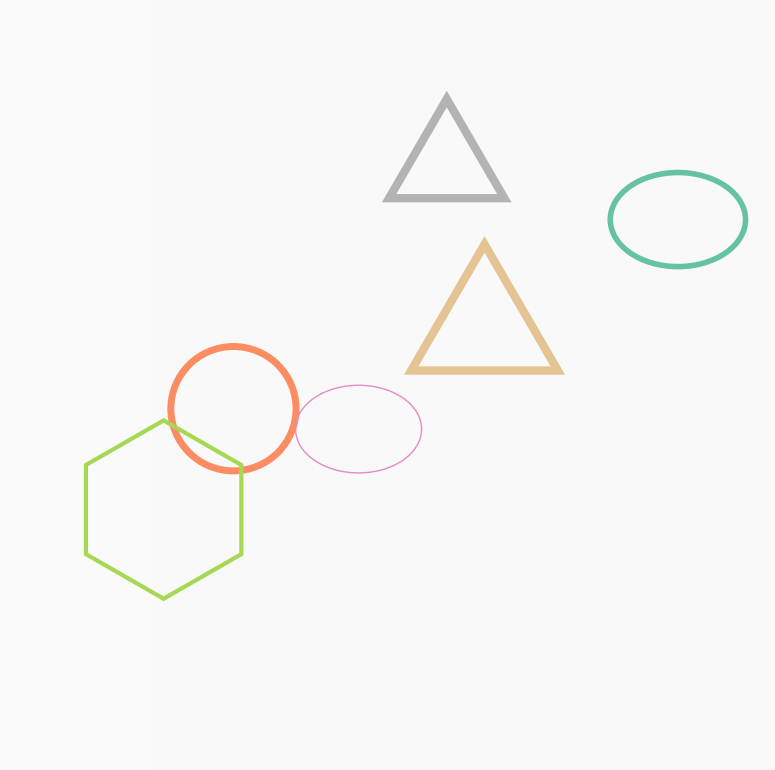[{"shape": "oval", "thickness": 2, "radius": 0.44, "center": [0.875, 0.715]}, {"shape": "circle", "thickness": 2.5, "radius": 0.4, "center": [0.301, 0.469]}, {"shape": "oval", "thickness": 0.5, "radius": 0.41, "center": [0.463, 0.443]}, {"shape": "hexagon", "thickness": 1.5, "radius": 0.58, "center": [0.211, 0.338]}, {"shape": "triangle", "thickness": 3, "radius": 0.55, "center": [0.625, 0.573]}, {"shape": "triangle", "thickness": 3, "radius": 0.43, "center": [0.576, 0.786]}]